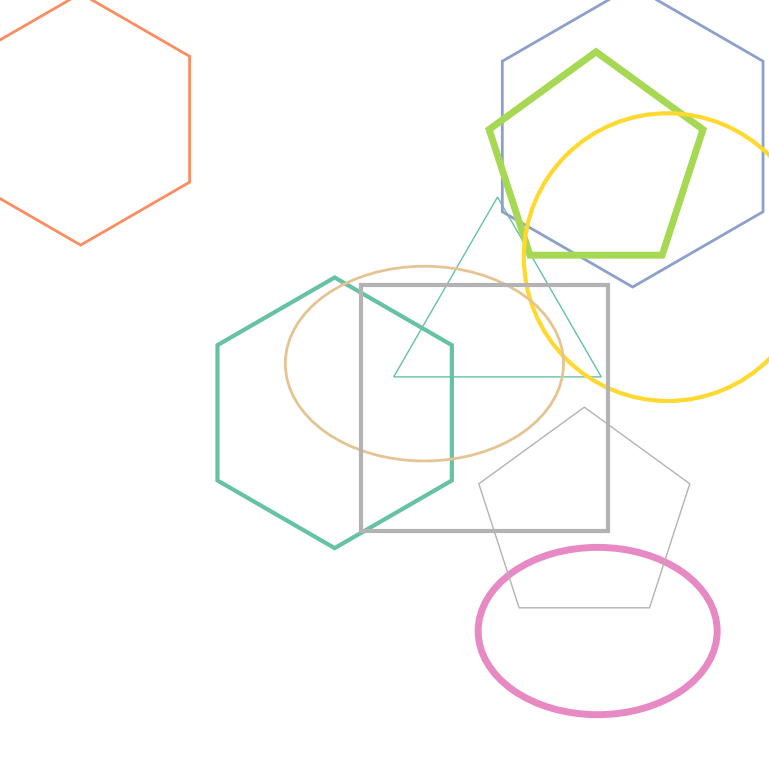[{"shape": "hexagon", "thickness": 1.5, "radius": 0.88, "center": [0.435, 0.464]}, {"shape": "triangle", "thickness": 0.5, "radius": 0.78, "center": [0.646, 0.588]}, {"shape": "hexagon", "thickness": 1, "radius": 0.82, "center": [0.105, 0.845]}, {"shape": "hexagon", "thickness": 1, "radius": 0.98, "center": [0.822, 0.823]}, {"shape": "oval", "thickness": 2.5, "radius": 0.78, "center": [0.776, 0.18]}, {"shape": "pentagon", "thickness": 2.5, "radius": 0.73, "center": [0.774, 0.787]}, {"shape": "circle", "thickness": 1.5, "radius": 0.93, "center": [0.867, 0.666]}, {"shape": "oval", "thickness": 1, "radius": 0.9, "center": [0.551, 0.528]}, {"shape": "square", "thickness": 1.5, "radius": 0.8, "center": [0.629, 0.47]}, {"shape": "pentagon", "thickness": 0.5, "radius": 0.72, "center": [0.759, 0.327]}]